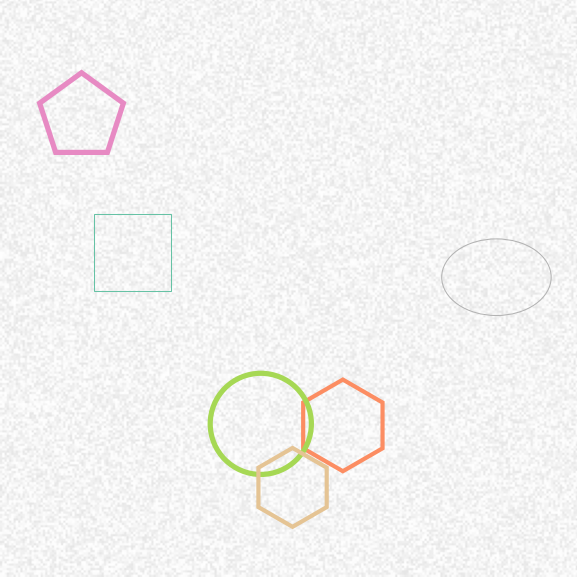[{"shape": "square", "thickness": 0.5, "radius": 0.33, "center": [0.229, 0.561]}, {"shape": "hexagon", "thickness": 2, "radius": 0.4, "center": [0.594, 0.263]}, {"shape": "pentagon", "thickness": 2.5, "radius": 0.38, "center": [0.141, 0.797]}, {"shape": "circle", "thickness": 2.5, "radius": 0.44, "center": [0.452, 0.265]}, {"shape": "hexagon", "thickness": 2, "radius": 0.34, "center": [0.507, 0.155]}, {"shape": "oval", "thickness": 0.5, "radius": 0.47, "center": [0.86, 0.519]}]